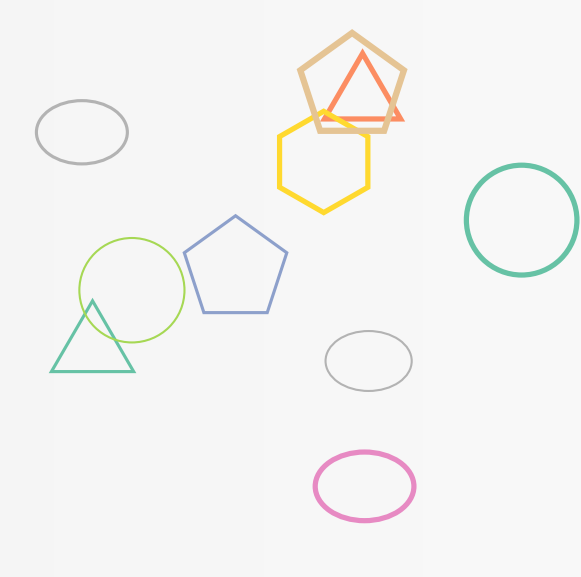[{"shape": "triangle", "thickness": 1.5, "radius": 0.41, "center": [0.159, 0.397]}, {"shape": "circle", "thickness": 2.5, "radius": 0.48, "center": [0.897, 0.618]}, {"shape": "triangle", "thickness": 2.5, "radius": 0.38, "center": [0.624, 0.831]}, {"shape": "pentagon", "thickness": 1.5, "radius": 0.46, "center": [0.405, 0.533]}, {"shape": "oval", "thickness": 2.5, "radius": 0.42, "center": [0.627, 0.157]}, {"shape": "circle", "thickness": 1, "radius": 0.45, "center": [0.227, 0.497]}, {"shape": "hexagon", "thickness": 2.5, "radius": 0.44, "center": [0.557, 0.719]}, {"shape": "pentagon", "thickness": 3, "radius": 0.47, "center": [0.606, 0.848]}, {"shape": "oval", "thickness": 1.5, "radius": 0.39, "center": [0.141, 0.77]}, {"shape": "oval", "thickness": 1, "radius": 0.37, "center": [0.634, 0.374]}]